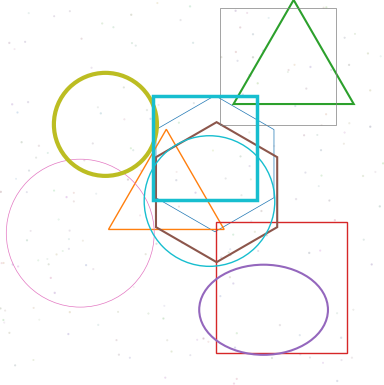[{"shape": "hexagon", "thickness": 0.5, "radius": 0.88, "center": [0.558, 0.575]}, {"shape": "triangle", "thickness": 1, "radius": 0.87, "center": [0.432, 0.491]}, {"shape": "triangle", "thickness": 1.5, "radius": 0.9, "center": [0.763, 0.82]}, {"shape": "square", "thickness": 1, "radius": 0.85, "center": [0.732, 0.254]}, {"shape": "oval", "thickness": 1.5, "radius": 0.84, "center": [0.685, 0.195]}, {"shape": "hexagon", "thickness": 1.5, "radius": 0.91, "center": [0.563, 0.501]}, {"shape": "circle", "thickness": 0.5, "radius": 0.96, "center": [0.208, 0.394]}, {"shape": "square", "thickness": 0.5, "radius": 0.75, "center": [0.722, 0.827]}, {"shape": "circle", "thickness": 3, "radius": 0.67, "center": [0.274, 0.677]}, {"shape": "square", "thickness": 2.5, "radius": 0.68, "center": [0.532, 0.616]}, {"shape": "circle", "thickness": 1, "radius": 0.85, "center": [0.544, 0.478]}]